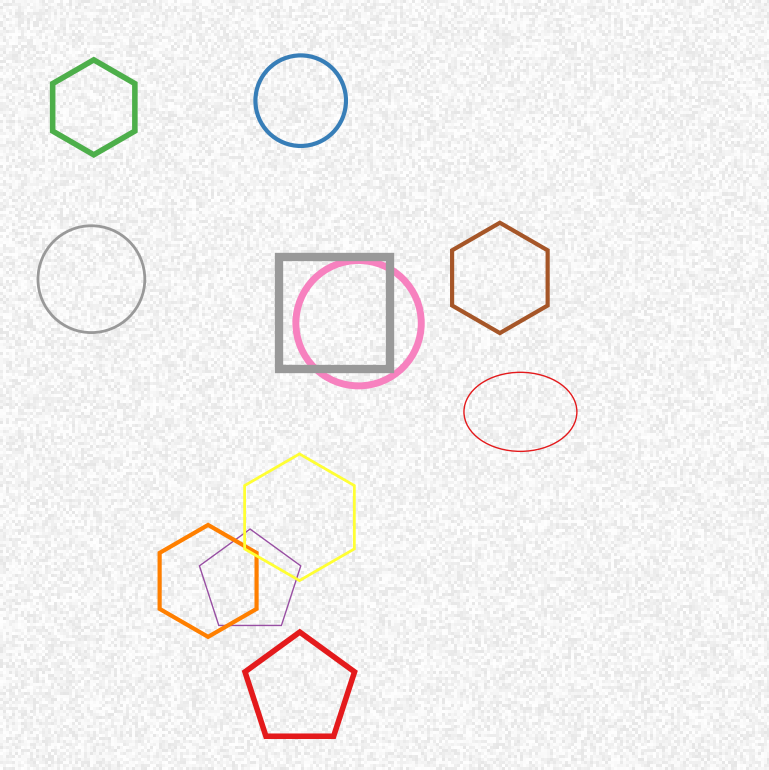[{"shape": "oval", "thickness": 0.5, "radius": 0.37, "center": [0.676, 0.465]}, {"shape": "pentagon", "thickness": 2, "radius": 0.37, "center": [0.389, 0.104]}, {"shape": "circle", "thickness": 1.5, "radius": 0.29, "center": [0.391, 0.869]}, {"shape": "hexagon", "thickness": 2, "radius": 0.31, "center": [0.122, 0.861]}, {"shape": "pentagon", "thickness": 0.5, "radius": 0.35, "center": [0.325, 0.244]}, {"shape": "hexagon", "thickness": 1.5, "radius": 0.36, "center": [0.27, 0.246]}, {"shape": "hexagon", "thickness": 1, "radius": 0.41, "center": [0.389, 0.328]}, {"shape": "hexagon", "thickness": 1.5, "radius": 0.36, "center": [0.649, 0.639]}, {"shape": "circle", "thickness": 2.5, "radius": 0.41, "center": [0.466, 0.58]}, {"shape": "square", "thickness": 3, "radius": 0.36, "center": [0.434, 0.593]}, {"shape": "circle", "thickness": 1, "radius": 0.35, "center": [0.119, 0.637]}]